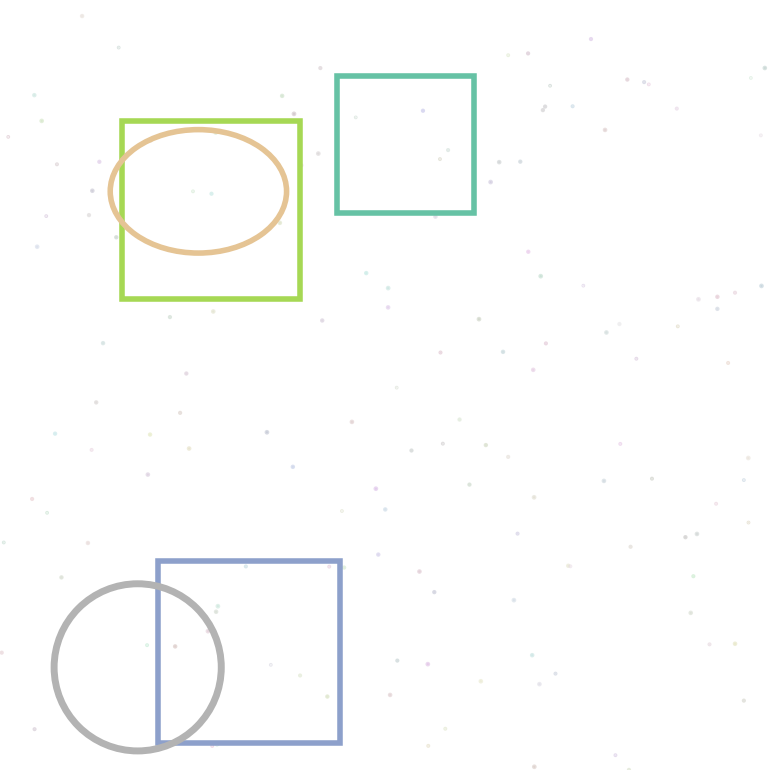[{"shape": "square", "thickness": 2, "radius": 0.45, "center": [0.526, 0.812]}, {"shape": "square", "thickness": 2, "radius": 0.59, "center": [0.323, 0.153]}, {"shape": "square", "thickness": 2, "radius": 0.58, "center": [0.274, 0.727]}, {"shape": "oval", "thickness": 2, "radius": 0.57, "center": [0.258, 0.752]}, {"shape": "circle", "thickness": 2.5, "radius": 0.54, "center": [0.179, 0.133]}]